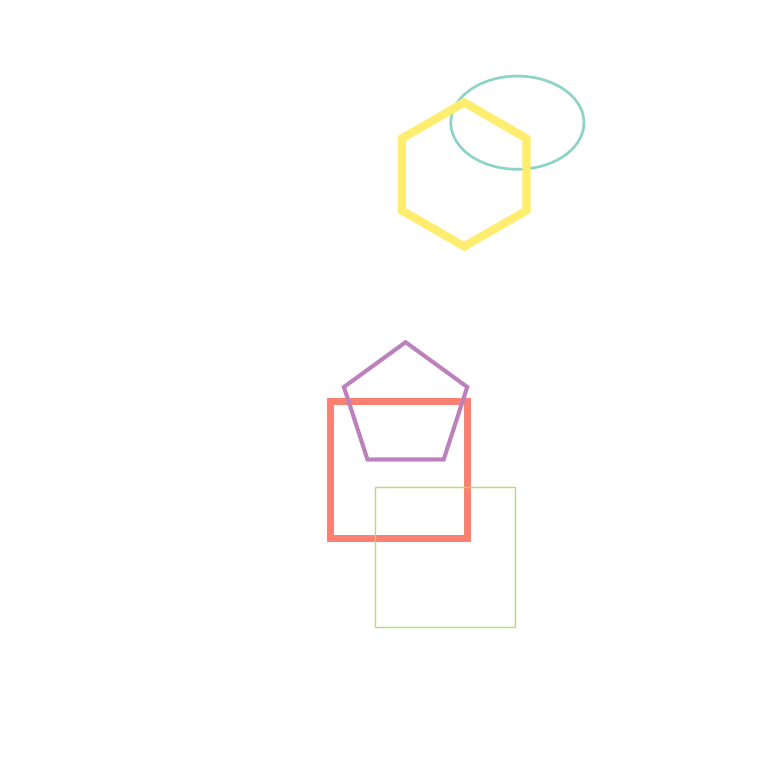[{"shape": "oval", "thickness": 1, "radius": 0.43, "center": [0.672, 0.841]}, {"shape": "square", "thickness": 2.5, "radius": 0.45, "center": [0.517, 0.39]}, {"shape": "square", "thickness": 0.5, "radius": 0.45, "center": [0.578, 0.277]}, {"shape": "pentagon", "thickness": 1.5, "radius": 0.42, "center": [0.527, 0.471]}, {"shape": "hexagon", "thickness": 3, "radius": 0.47, "center": [0.603, 0.773]}]